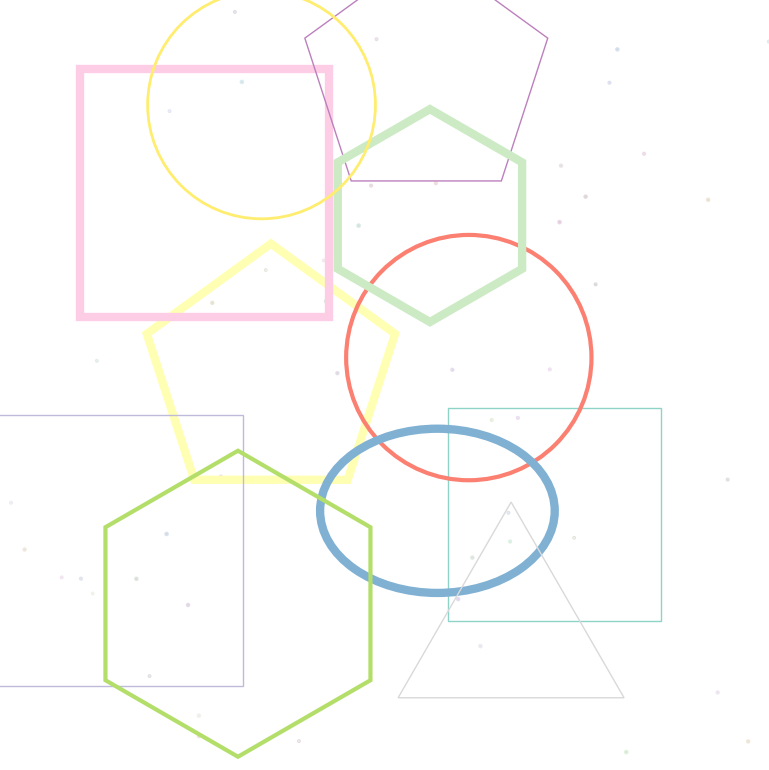[{"shape": "square", "thickness": 0.5, "radius": 0.69, "center": [0.72, 0.332]}, {"shape": "pentagon", "thickness": 3, "radius": 0.85, "center": [0.352, 0.514]}, {"shape": "square", "thickness": 0.5, "radius": 0.88, "center": [0.14, 0.285]}, {"shape": "circle", "thickness": 1.5, "radius": 0.8, "center": [0.609, 0.536]}, {"shape": "oval", "thickness": 3, "radius": 0.76, "center": [0.568, 0.337]}, {"shape": "hexagon", "thickness": 1.5, "radius": 0.99, "center": [0.309, 0.216]}, {"shape": "square", "thickness": 3, "radius": 0.81, "center": [0.266, 0.75]}, {"shape": "triangle", "thickness": 0.5, "radius": 0.85, "center": [0.664, 0.179]}, {"shape": "pentagon", "thickness": 0.5, "radius": 0.83, "center": [0.554, 0.899]}, {"shape": "hexagon", "thickness": 3, "radius": 0.69, "center": [0.558, 0.72]}, {"shape": "circle", "thickness": 1, "radius": 0.74, "center": [0.34, 0.864]}]